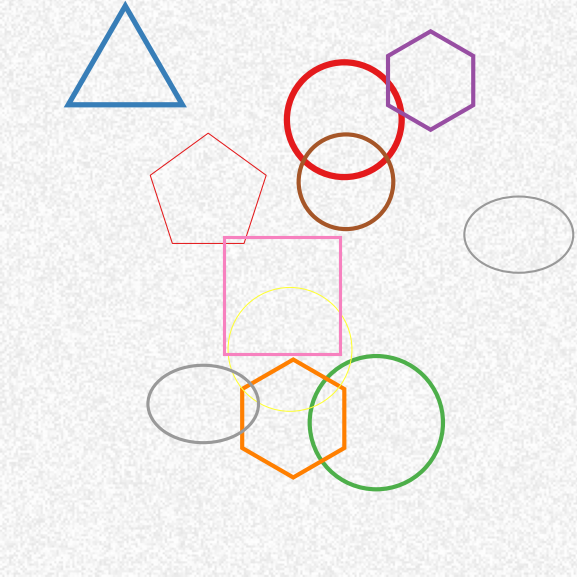[{"shape": "pentagon", "thickness": 0.5, "radius": 0.53, "center": [0.361, 0.663]}, {"shape": "circle", "thickness": 3, "radius": 0.5, "center": [0.596, 0.792]}, {"shape": "triangle", "thickness": 2.5, "radius": 0.57, "center": [0.217, 0.875]}, {"shape": "circle", "thickness": 2, "radius": 0.58, "center": [0.652, 0.267]}, {"shape": "hexagon", "thickness": 2, "radius": 0.43, "center": [0.746, 0.86]}, {"shape": "hexagon", "thickness": 2, "radius": 0.51, "center": [0.508, 0.274]}, {"shape": "circle", "thickness": 0.5, "radius": 0.54, "center": [0.502, 0.394]}, {"shape": "circle", "thickness": 2, "radius": 0.41, "center": [0.599, 0.684]}, {"shape": "square", "thickness": 1.5, "radius": 0.5, "center": [0.488, 0.487]}, {"shape": "oval", "thickness": 1, "radius": 0.47, "center": [0.898, 0.593]}, {"shape": "oval", "thickness": 1.5, "radius": 0.48, "center": [0.352, 0.3]}]